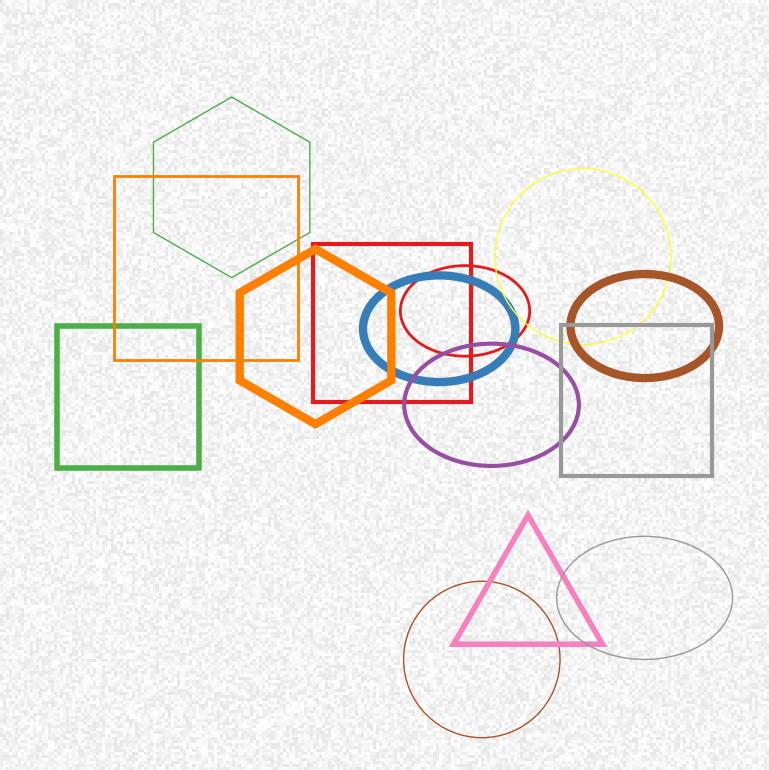[{"shape": "oval", "thickness": 1, "radius": 0.42, "center": [0.604, 0.596]}, {"shape": "square", "thickness": 1.5, "radius": 0.51, "center": [0.51, 0.58]}, {"shape": "oval", "thickness": 3, "radius": 0.49, "center": [0.57, 0.573]}, {"shape": "square", "thickness": 2, "radius": 0.46, "center": [0.166, 0.485]}, {"shape": "hexagon", "thickness": 0.5, "radius": 0.59, "center": [0.301, 0.757]}, {"shape": "oval", "thickness": 1.5, "radius": 0.57, "center": [0.638, 0.474]}, {"shape": "hexagon", "thickness": 3, "radius": 0.57, "center": [0.41, 0.563]}, {"shape": "square", "thickness": 1, "radius": 0.6, "center": [0.267, 0.652]}, {"shape": "circle", "thickness": 0.5, "radius": 0.57, "center": [0.757, 0.667]}, {"shape": "circle", "thickness": 0.5, "radius": 0.51, "center": [0.626, 0.144]}, {"shape": "oval", "thickness": 3, "radius": 0.48, "center": [0.837, 0.577]}, {"shape": "triangle", "thickness": 2, "radius": 0.56, "center": [0.686, 0.219]}, {"shape": "square", "thickness": 1.5, "radius": 0.49, "center": [0.826, 0.479]}, {"shape": "oval", "thickness": 0.5, "radius": 0.57, "center": [0.837, 0.224]}]